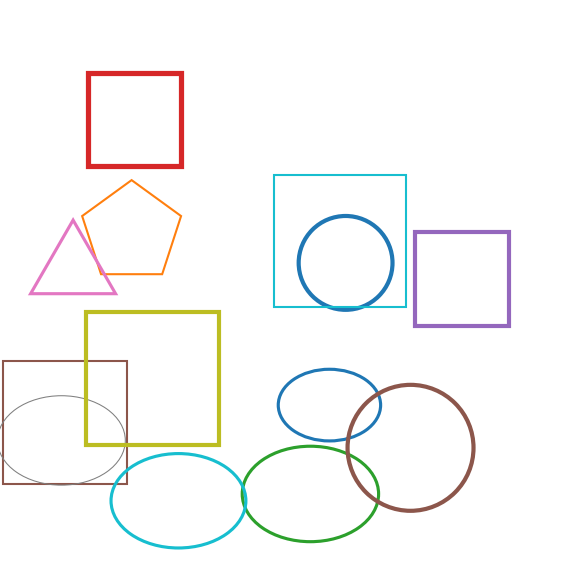[{"shape": "oval", "thickness": 1.5, "radius": 0.44, "center": [0.57, 0.298]}, {"shape": "circle", "thickness": 2, "radius": 0.41, "center": [0.598, 0.544]}, {"shape": "pentagon", "thickness": 1, "radius": 0.45, "center": [0.228, 0.597]}, {"shape": "oval", "thickness": 1.5, "radius": 0.59, "center": [0.538, 0.144]}, {"shape": "square", "thickness": 2.5, "radius": 0.4, "center": [0.233, 0.792]}, {"shape": "square", "thickness": 2, "radius": 0.41, "center": [0.801, 0.516]}, {"shape": "square", "thickness": 1, "radius": 0.54, "center": [0.112, 0.268]}, {"shape": "circle", "thickness": 2, "radius": 0.55, "center": [0.711, 0.224]}, {"shape": "triangle", "thickness": 1.5, "radius": 0.42, "center": [0.127, 0.533]}, {"shape": "oval", "thickness": 0.5, "radius": 0.55, "center": [0.106, 0.236]}, {"shape": "square", "thickness": 2, "radius": 0.58, "center": [0.264, 0.344]}, {"shape": "square", "thickness": 1, "radius": 0.57, "center": [0.589, 0.582]}, {"shape": "oval", "thickness": 1.5, "radius": 0.58, "center": [0.309, 0.132]}]